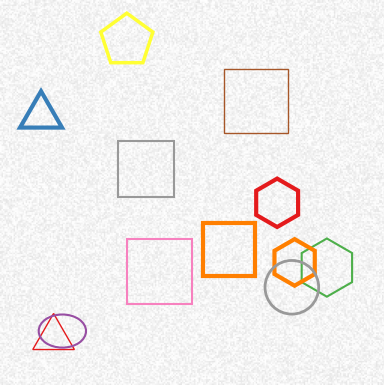[{"shape": "hexagon", "thickness": 3, "radius": 0.31, "center": [0.72, 0.473]}, {"shape": "triangle", "thickness": 1, "radius": 0.31, "center": [0.139, 0.123]}, {"shape": "triangle", "thickness": 3, "radius": 0.31, "center": [0.107, 0.7]}, {"shape": "hexagon", "thickness": 1.5, "radius": 0.38, "center": [0.849, 0.305]}, {"shape": "oval", "thickness": 1.5, "radius": 0.31, "center": [0.162, 0.14]}, {"shape": "hexagon", "thickness": 3, "radius": 0.3, "center": [0.765, 0.318]}, {"shape": "square", "thickness": 3, "radius": 0.34, "center": [0.595, 0.352]}, {"shape": "pentagon", "thickness": 2.5, "radius": 0.36, "center": [0.329, 0.895]}, {"shape": "square", "thickness": 1, "radius": 0.42, "center": [0.665, 0.738]}, {"shape": "square", "thickness": 1.5, "radius": 0.42, "center": [0.415, 0.295]}, {"shape": "circle", "thickness": 2, "radius": 0.35, "center": [0.758, 0.254]}, {"shape": "square", "thickness": 1.5, "radius": 0.36, "center": [0.379, 0.56]}]